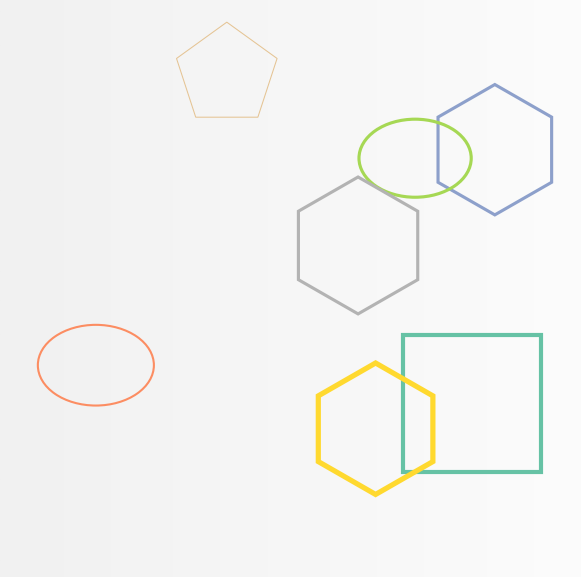[{"shape": "square", "thickness": 2, "radius": 0.6, "center": [0.812, 0.301]}, {"shape": "oval", "thickness": 1, "radius": 0.5, "center": [0.165, 0.367]}, {"shape": "hexagon", "thickness": 1.5, "radius": 0.56, "center": [0.851, 0.74]}, {"shape": "oval", "thickness": 1.5, "radius": 0.48, "center": [0.714, 0.725]}, {"shape": "hexagon", "thickness": 2.5, "radius": 0.57, "center": [0.646, 0.257]}, {"shape": "pentagon", "thickness": 0.5, "radius": 0.45, "center": [0.39, 0.87]}, {"shape": "hexagon", "thickness": 1.5, "radius": 0.59, "center": [0.616, 0.574]}]